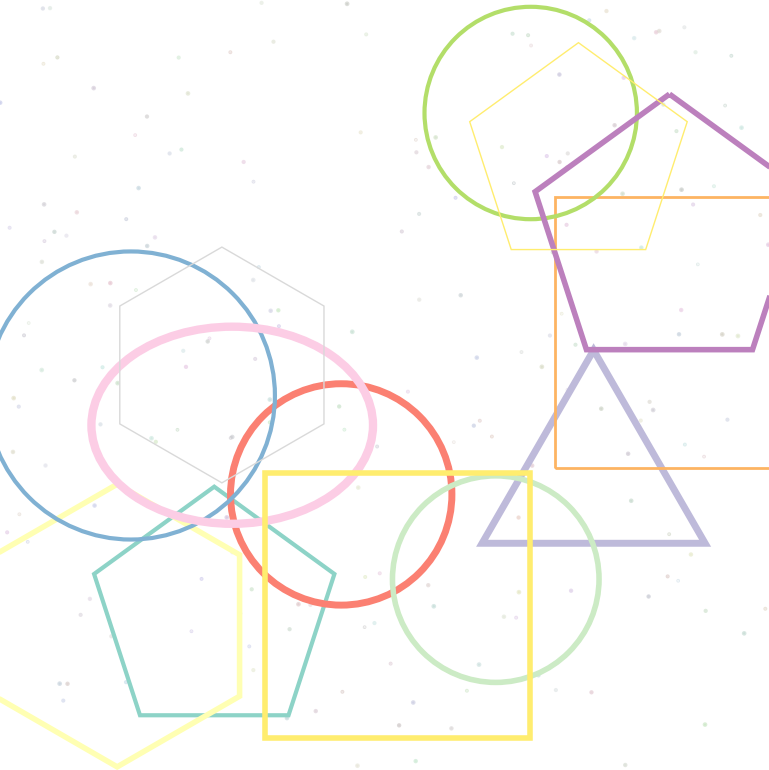[{"shape": "pentagon", "thickness": 1.5, "radius": 0.82, "center": [0.278, 0.204]}, {"shape": "hexagon", "thickness": 2, "radius": 0.92, "center": [0.152, 0.188]}, {"shape": "triangle", "thickness": 2.5, "radius": 0.84, "center": [0.771, 0.378]}, {"shape": "circle", "thickness": 2.5, "radius": 0.72, "center": [0.443, 0.358]}, {"shape": "circle", "thickness": 1.5, "radius": 0.94, "center": [0.17, 0.486]}, {"shape": "square", "thickness": 1, "radius": 0.88, "center": [0.897, 0.568]}, {"shape": "circle", "thickness": 1.5, "radius": 0.69, "center": [0.689, 0.853]}, {"shape": "oval", "thickness": 3, "radius": 0.91, "center": [0.302, 0.448]}, {"shape": "hexagon", "thickness": 0.5, "radius": 0.77, "center": [0.288, 0.526]}, {"shape": "pentagon", "thickness": 2, "radius": 0.92, "center": [0.869, 0.694]}, {"shape": "circle", "thickness": 2, "radius": 0.67, "center": [0.644, 0.248]}, {"shape": "square", "thickness": 2, "radius": 0.86, "center": [0.516, 0.214]}, {"shape": "pentagon", "thickness": 0.5, "radius": 0.74, "center": [0.751, 0.796]}]